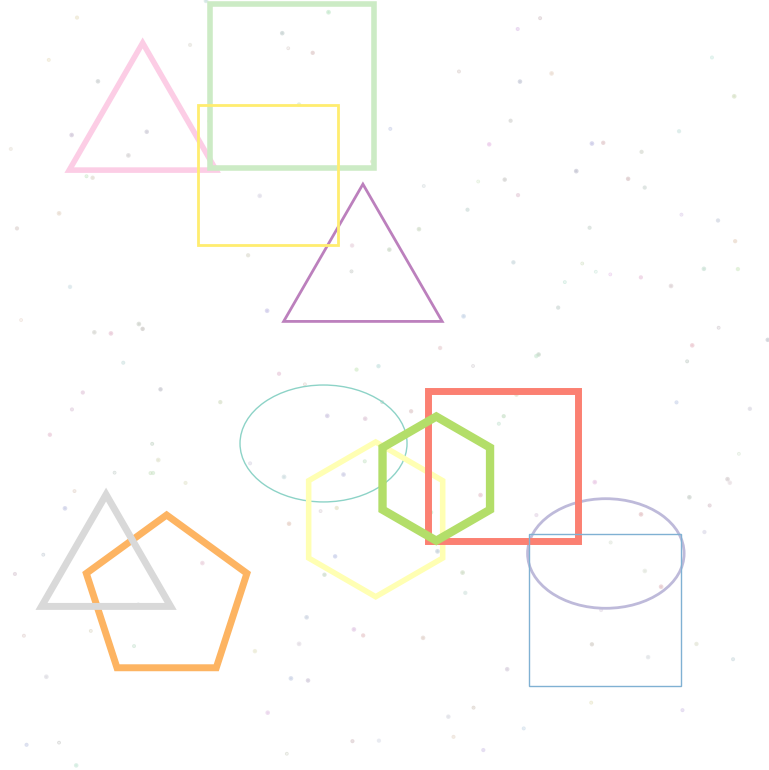[{"shape": "oval", "thickness": 0.5, "radius": 0.54, "center": [0.42, 0.424]}, {"shape": "hexagon", "thickness": 2, "radius": 0.5, "center": [0.488, 0.326]}, {"shape": "oval", "thickness": 1, "radius": 0.51, "center": [0.787, 0.281]}, {"shape": "square", "thickness": 2.5, "radius": 0.49, "center": [0.653, 0.395]}, {"shape": "square", "thickness": 0.5, "radius": 0.49, "center": [0.786, 0.208]}, {"shape": "pentagon", "thickness": 2.5, "radius": 0.55, "center": [0.216, 0.221]}, {"shape": "hexagon", "thickness": 3, "radius": 0.4, "center": [0.567, 0.378]}, {"shape": "triangle", "thickness": 2, "radius": 0.55, "center": [0.185, 0.834]}, {"shape": "triangle", "thickness": 2.5, "radius": 0.48, "center": [0.138, 0.261]}, {"shape": "triangle", "thickness": 1, "radius": 0.59, "center": [0.471, 0.642]}, {"shape": "square", "thickness": 2, "radius": 0.53, "center": [0.379, 0.888]}, {"shape": "square", "thickness": 1, "radius": 0.46, "center": [0.348, 0.773]}]